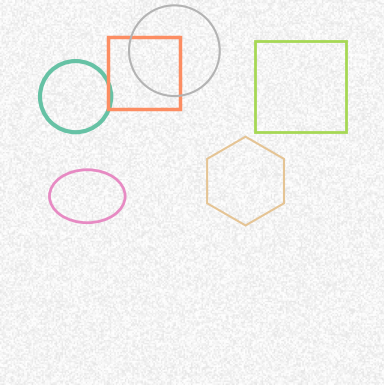[{"shape": "circle", "thickness": 3, "radius": 0.46, "center": [0.196, 0.749]}, {"shape": "square", "thickness": 2.5, "radius": 0.47, "center": [0.374, 0.81]}, {"shape": "oval", "thickness": 2, "radius": 0.49, "center": [0.227, 0.49]}, {"shape": "square", "thickness": 2, "radius": 0.59, "center": [0.781, 0.775]}, {"shape": "hexagon", "thickness": 1.5, "radius": 0.58, "center": [0.638, 0.53]}, {"shape": "circle", "thickness": 1.5, "radius": 0.59, "center": [0.453, 0.868]}]